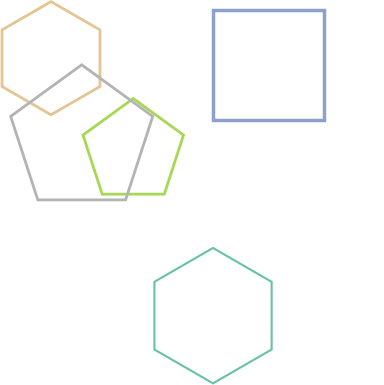[{"shape": "hexagon", "thickness": 1.5, "radius": 0.88, "center": [0.553, 0.18]}, {"shape": "square", "thickness": 2.5, "radius": 0.72, "center": [0.697, 0.831]}, {"shape": "pentagon", "thickness": 2, "radius": 0.69, "center": [0.346, 0.607]}, {"shape": "hexagon", "thickness": 2, "radius": 0.73, "center": [0.132, 0.849]}, {"shape": "pentagon", "thickness": 2, "radius": 0.97, "center": [0.212, 0.638]}]